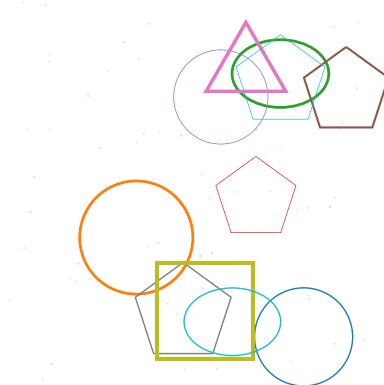[{"shape": "circle", "thickness": 1, "radius": 0.64, "center": [0.789, 0.125]}, {"shape": "circle", "thickness": 2, "radius": 0.73, "center": [0.354, 0.383]}, {"shape": "oval", "thickness": 2, "radius": 0.63, "center": [0.728, 0.809]}, {"shape": "pentagon", "thickness": 0.5, "radius": 0.55, "center": [0.665, 0.484]}, {"shape": "circle", "thickness": 0.5, "radius": 0.61, "center": [0.574, 0.748]}, {"shape": "pentagon", "thickness": 1.5, "radius": 0.58, "center": [0.899, 0.762]}, {"shape": "triangle", "thickness": 2.5, "radius": 0.6, "center": [0.639, 0.822]}, {"shape": "pentagon", "thickness": 1, "radius": 0.65, "center": [0.476, 0.187]}, {"shape": "square", "thickness": 3, "radius": 0.62, "center": [0.533, 0.192]}, {"shape": "pentagon", "thickness": 0.5, "radius": 0.61, "center": [0.729, 0.789]}, {"shape": "oval", "thickness": 1, "radius": 0.63, "center": [0.604, 0.164]}]